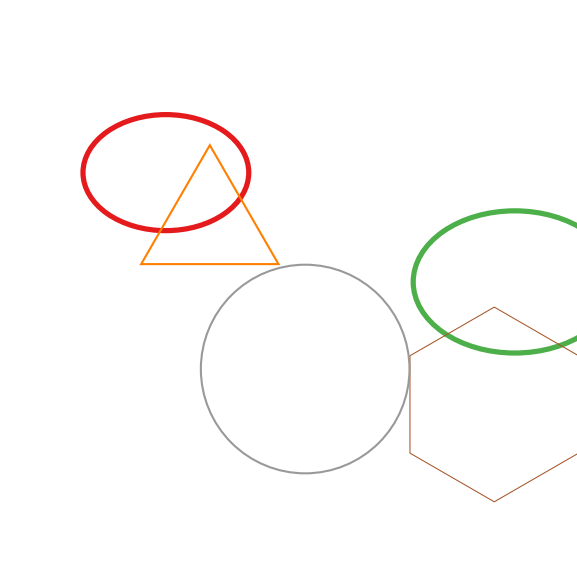[{"shape": "oval", "thickness": 2.5, "radius": 0.72, "center": [0.287, 0.7]}, {"shape": "oval", "thickness": 2.5, "radius": 0.88, "center": [0.891, 0.511]}, {"shape": "triangle", "thickness": 1, "radius": 0.69, "center": [0.363, 0.61]}, {"shape": "hexagon", "thickness": 0.5, "radius": 0.84, "center": [0.856, 0.299]}, {"shape": "circle", "thickness": 1, "radius": 0.9, "center": [0.528, 0.36]}]